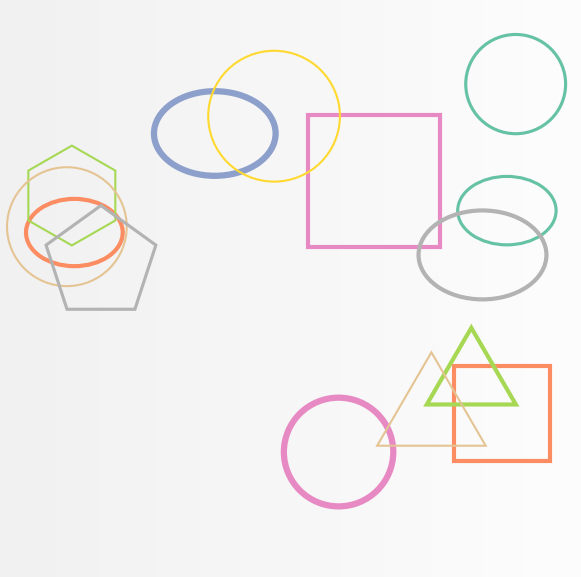[{"shape": "circle", "thickness": 1.5, "radius": 0.43, "center": [0.887, 0.854]}, {"shape": "oval", "thickness": 1.5, "radius": 0.42, "center": [0.872, 0.634]}, {"shape": "oval", "thickness": 2, "radius": 0.42, "center": [0.128, 0.596]}, {"shape": "square", "thickness": 2, "radius": 0.41, "center": [0.863, 0.282]}, {"shape": "oval", "thickness": 3, "radius": 0.52, "center": [0.37, 0.768]}, {"shape": "square", "thickness": 2, "radius": 0.57, "center": [0.643, 0.686]}, {"shape": "circle", "thickness": 3, "radius": 0.47, "center": [0.582, 0.216]}, {"shape": "triangle", "thickness": 2, "radius": 0.44, "center": [0.811, 0.343]}, {"shape": "hexagon", "thickness": 1, "radius": 0.43, "center": [0.124, 0.661]}, {"shape": "circle", "thickness": 1, "radius": 0.57, "center": [0.472, 0.798]}, {"shape": "triangle", "thickness": 1, "radius": 0.54, "center": [0.742, 0.281]}, {"shape": "circle", "thickness": 1, "radius": 0.51, "center": [0.115, 0.607]}, {"shape": "oval", "thickness": 2, "radius": 0.55, "center": [0.83, 0.558]}, {"shape": "pentagon", "thickness": 1.5, "radius": 0.5, "center": [0.174, 0.544]}]